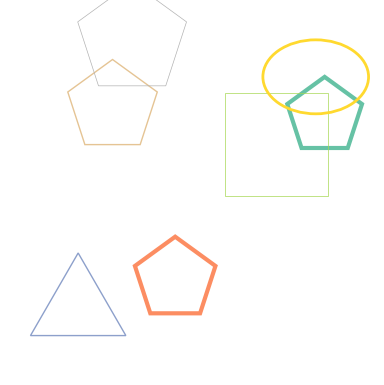[{"shape": "pentagon", "thickness": 3, "radius": 0.51, "center": [0.843, 0.698]}, {"shape": "pentagon", "thickness": 3, "radius": 0.55, "center": [0.455, 0.275]}, {"shape": "triangle", "thickness": 1, "radius": 0.71, "center": [0.203, 0.2]}, {"shape": "square", "thickness": 0.5, "radius": 0.67, "center": [0.718, 0.625]}, {"shape": "oval", "thickness": 2, "radius": 0.69, "center": [0.82, 0.8]}, {"shape": "pentagon", "thickness": 1, "radius": 0.61, "center": [0.292, 0.723]}, {"shape": "pentagon", "thickness": 0.5, "radius": 0.74, "center": [0.343, 0.897]}]